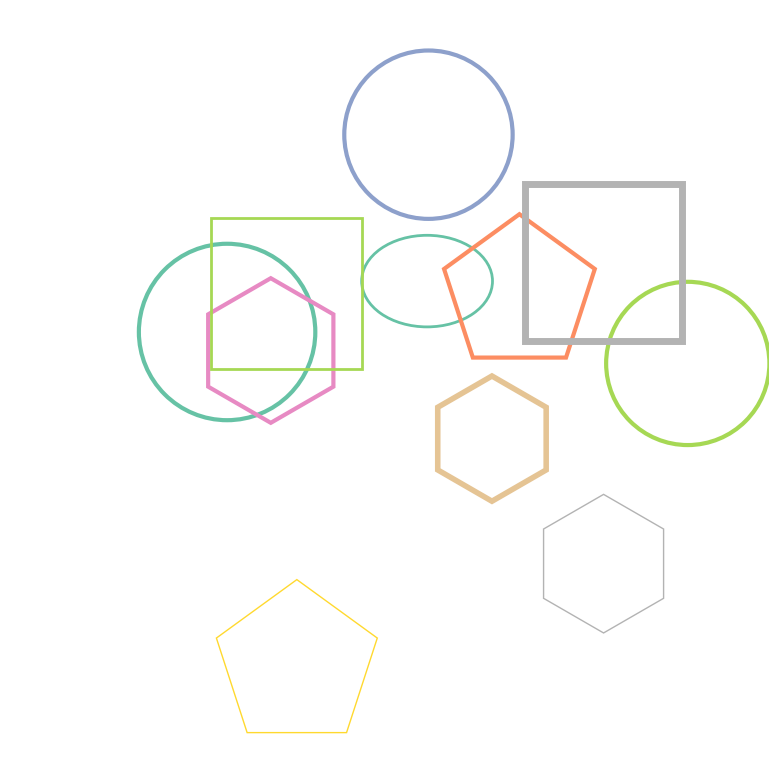[{"shape": "circle", "thickness": 1.5, "radius": 0.57, "center": [0.295, 0.569]}, {"shape": "oval", "thickness": 1, "radius": 0.42, "center": [0.555, 0.635]}, {"shape": "pentagon", "thickness": 1.5, "radius": 0.51, "center": [0.675, 0.619]}, {"shape": "circle", "thickness": 1.5, "radius": 0.55, "center": [0.556, 0.825]}, {"shape": "hexagon", "thickness": 1.5, "radius": 0.47, "center": [0.352, 0.545]}, {"shape": "circle", "thickness": 1.5, "radius": 0.53, "center": [0.893, 0.528]}, {"shape": "square", "thickness": 1, "radius": 0.49, "center": [0.373, 0.619]}, {"shape": "pentagon", "thickness": 0.5, "radius": 0.55, "center": [0.386, 0.137]}, {"shape": "hexagon", "thickness": 2, "radius": 0.41, "center": [0.639, 0.43]}, {"shape": "square", "thickness": 2.5, "radius": 0.51, "center": [0.783, 0.659]}, {"shape": "hexagon", "thickness": 0.5, "radius": 0.45, "center": [0.784, 0.268]}]